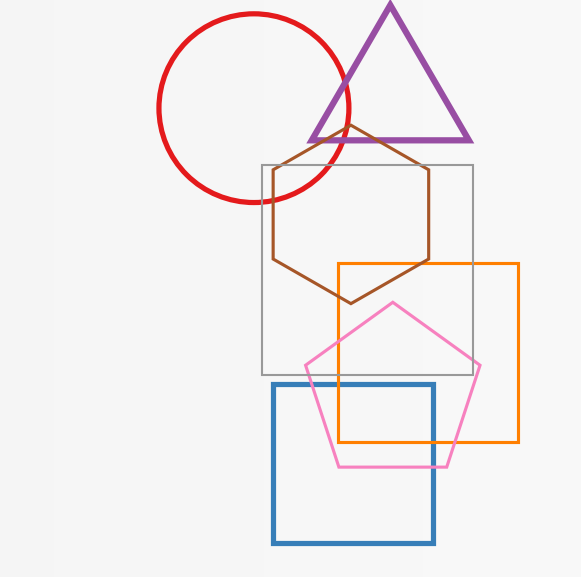[{"shape": "circle", "thickness": 2.5, "radius": 0.82, "center": [0.437, 0.812]}, {"shape": "square", "thickness": 2.5, "radius": 0.69, "center": [0.608, 0.196]}, {"shape": "triangle", "thickness": 3, "radius": 0.78, "center": [0.671, 0.834]}, {"shape": "square", "thickness": 1.5, "radius": 0.78, "center": [0.736, 0.388]}, {"shape": "hexagon", "thickness": 1.5, "radius": 0.77, "center": [0.604, 0.628]}, {"shape": "pentagon", "thickness": 1.5, "radius": 0.79, "center": [0.676, 0.318]}, {"shape": "square", "thickness": 1, "radius": 0.91, "center": [0.632, 0.531]}]